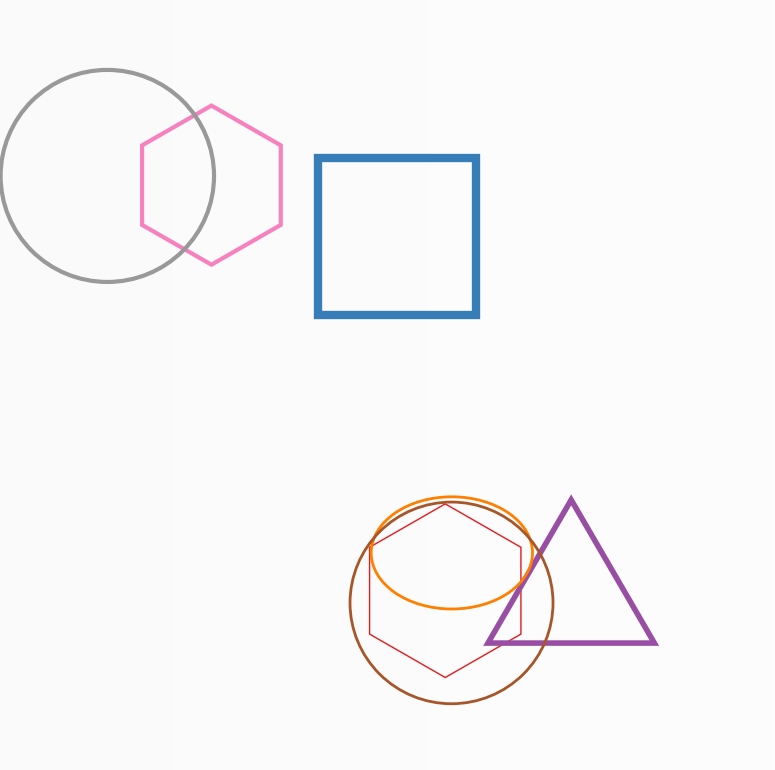[{"shape": "hexagon", "thickness": 0.5, "radius": 0.56, "center": [0.575, 0.233]}, {"shape": "square", "thickness": 3, "radius": 0.51, "center": [0.513, 0.693]}, {"shape": "triangle", "thickness": 2, "radius": 0.62, "center": [0.737, 0.227]}, {"shape": "oval", "thickness": 1, "radius": 0.52, "center": [0.583, 0.282]}, {"shape": "circle", "thickness": 1, "radius": 0.65, "center": [0.583, 0.217]}, {"shape": "hexagon", "thickness": 1.5, "radius": 0.52, "center": [0.273, 0.76]}, {"shape": "circle", "thickness": 1.5, "radius": 0.69, "center": [0.138, 0.772]}]